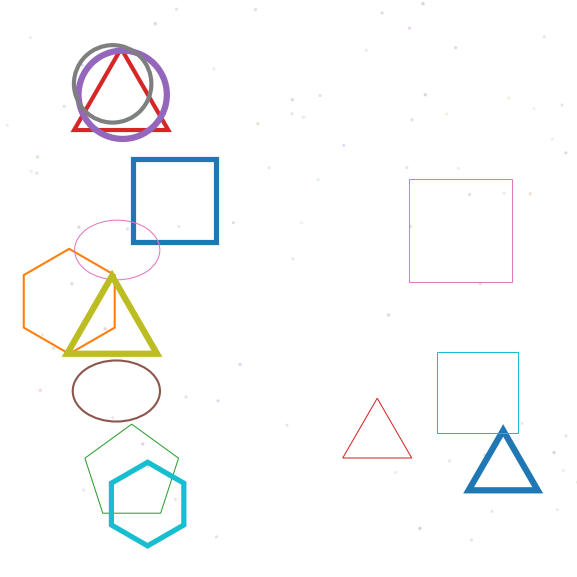[{"shape": "triangle", "thickness": 3, "radius": 0.35, "center": [0.871, 0.185]}, {"shape": "square", "thickness": 2.5, "radius": 0.36, "center": [0.302, 0.652]}, {"shape": "hexagon", "thickness": 1, "radius": 0.45, "center": [0.12, 0.477]}, {"shape": "pentagon", "thickness": 0.5, "radius": 0.43, "center": [0.228, 0.179]}, {"shape": "triangle", "thickness": 0.5, "radius": 0.34, "center": [0.653, 0.241]}, {"shape": "triangle", "thickness": 2, "radius": 0.47, "center": [0.21, 0.821]}, {"shape": "circle", "thickness": 3, "radius": 0.38, "center": [0.212, 0.835]}, {"shape": "oval", "thickness": 1, "radius": 0.38, "center": [0.201, 0.322]}, {"shape": "square", "thickness": 0.5, "radius": 0.45, "center": [0.798, 0.599]}, {"shape": "oval", "thickness": 0.5, "radius": 0.37, "center": [0.203, 0.566]}, {"shape": "circle", "thickness": 2, "radius": 0.34, "center": [0.195, 0.854]}, {"shape": "triangle", "thickness": 3, "radius": 0.45, "center": [0.194, 0.432]}, {"shape": "square", "thickness": 0.5, "radius": 0.35, "center": [0.827, 0.319]}, {"shape": "hexagon", "thickness": 2.5, "radius": 0.36, "center": [0.256, 0.126]}]